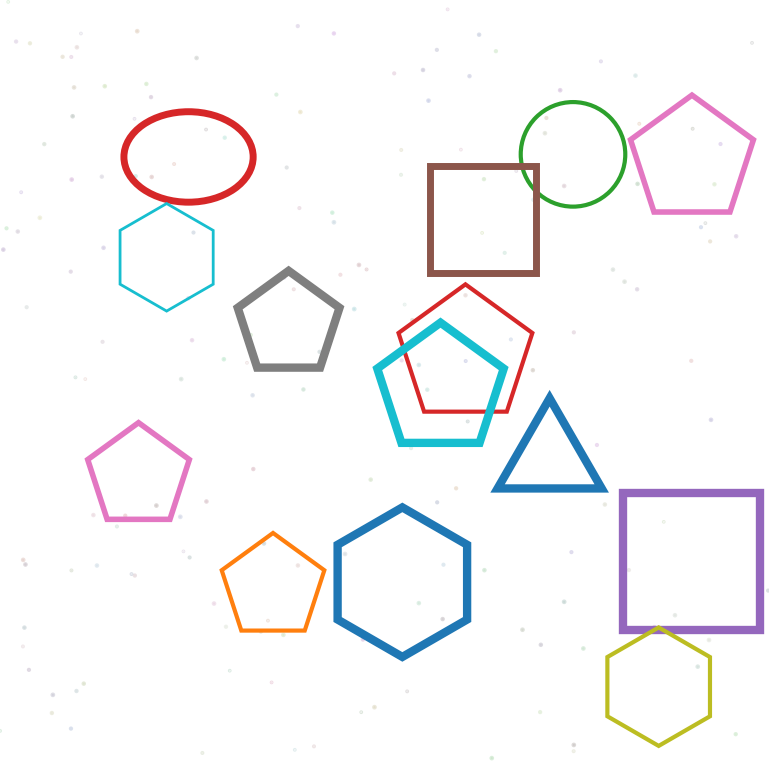[{"shape": "hexagon", "thickness": 3, "radius": 0.49, "center": [0.523, 0.244]}, {"shape": "triangle", "thickness": 3, "radius": 0.39, "center": [0.714, 0.405]}, {"shape": "pentagon", "thickness": 1.5, "radius": 0.35, "center": [0.355, 0.238]}, {"shape": "circle", "thickness": 1.5, "radius": 0.34, "center": [0.744, 0.8]}, {"shape": "pentagon", "thickness": 1.5, "radius": 0.46, "center": [0.604, 0.539]}, {"shape": "oval", "thickness": 2.5, "radius": 0.42, "center": [0.245, 0.796]}, {"shape": "square", "thickness": 3, "radius": 0.44, "center": [0.898, 0.271]}, {"shape": "square", "thickness": 2.5, "radius": 0.34, "center": [0.627, 0.715]}, {"shape": "pentagon", "thickness": 2, "radius": 0.42, "center": [0.899, 0.793]}, {"shape": "pentagon", "thickness": 2, "radius": 0.35, "center": [0.18, 0.382]}, {"shape": "pentagon", "thickness": 3, "radius": 0.35, "center": [0.375, 0.579]}, {"shape": "hexagon", "thickness": 1.5, "radius": 0.38, "center": [0.855, 0.108]}, {"shape": "hexagon", "thickness": 1, "radius": 0.35, "center": [0.216, 0.666]}, {"shape": "pentagon", "thickness": 3, "radius": 0.43, "center": [0.572, 0.495]}]